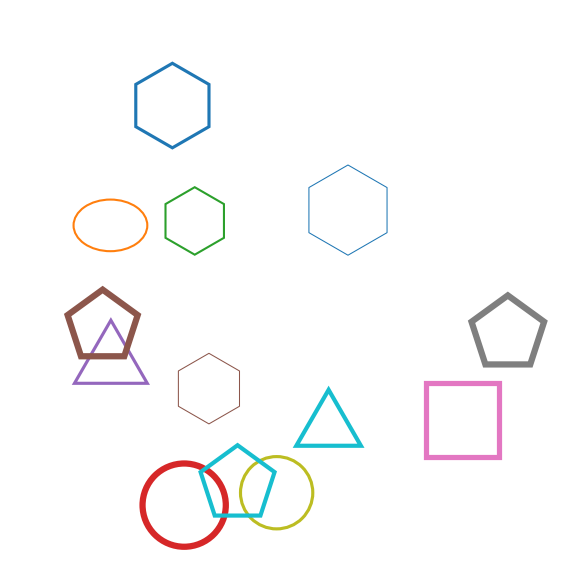[{"shape": "hexagon", "thickness": 1.5, "radius": 0.37, "center": [0.299, 0.816]}, {"shape": "hexagon", "thickness": 0.5, "radius": 0.39, "center": [0.603, 0.635]}, {"shape": "oval", "thickness": 1, "radius": 0.32, "center": [0.191, 0.609]}, {"shape": "hexagon", "thickness": 1, "radius": 0.29, "center": [0.337, 0.617]}, {"shape": "circle", "thickness": 3, "radius": 0.36, "center": [0.319, 0.124]}, {"shape": "triangle", "thickness": 1.5, "radius": 0.36, "center": [0.192, 0.372]}, {"shape": "hexagon", "thickness": 0.5, "radius": 0.31, "center": [0.362, 0.326]}, {"shape": "pentagon", "thickness": 3, "radius": 0.32, "center": [0.178, 0.434]}, {"shape": "square", "thickness": 2.5, "radius": 0.32, "center": [0.801, 0.272]}, {"shape": "pentagon", "thickness": 3, "radius": 0.33, "center": [0.879, 0.422]}, {"shape": "circle", "thickness": 1.5, "radius": 0.31, "center": [0.479, 0.146]}, {"shape": "triangle", "thickness": 2, "radius": 0.32, "center": [0.569, 0.26]}, {"shape": "pentagon", "thickness": 2, "radius": 0.34, "center": [0.411, 0.161]}]